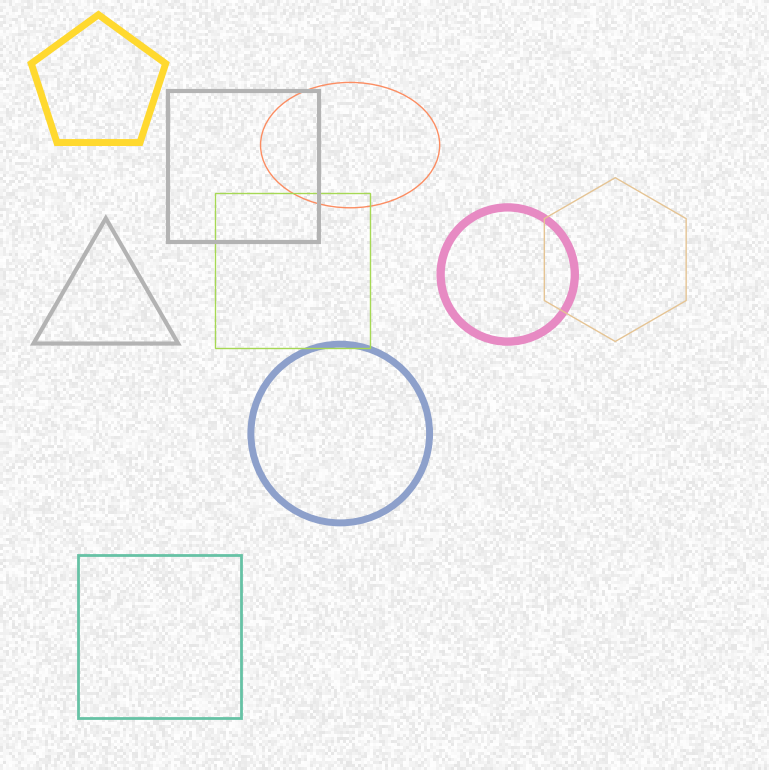[{"shape": "square", "thickness": 1, "radius": 0.53, "center": [0.207, 0.173]}, {"shape": "oval", "thickness": 0.5, "radius": 0.58, "center": [0.455, 0.812]}, {"shape": "circle", "thickness": 2.5, "radius": 0.58, "center": [0.442, 0.437]}, {"shape": "circle", "thickness": 3, "radius": 0.44, "center": [0.659, 0.644]}, {"shape": "square", "thickness": 0.5, "radius": 0.5, "center": [0.38, 0.648]}, {"shape": "pentagon", "thickness": 2.5, "radius": 0.46, "center": [0.128, 0.889]}, {"shape": "hexagon", "thickness": 0.5, "radius": 0.53, "center": [0.799, 0.663]}, {"shape": "triangle", "thickness": 1.5, "radius": 0.54, "center": [0.137, 0.608]}, {"shape": "square", "thickness": 1.5, "radius": 0.49, "center": [0.316, 0.784]}]